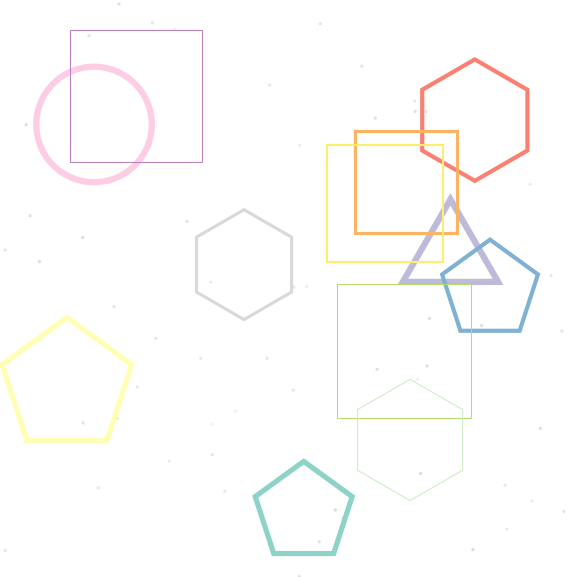[{"shape": "pentagon", "thickness": 2.5, "radius": 0.44, "center": [0.526, 0.112]}, {"shape": "pentagon", "thickness": 2.5, "radius": 0.59, "center": [0.116, 0.331]}, {"shape": "triangle", "thickness": 3, "radius": 0.48, "center": [0.78, 0.559]}, {"shape": "hexagon", "thickness": 2, "radius": 0.53, "center": [0.822, 0.791]}, {"shape": "pentagon", "thickness": 2, "radius": 0.44, "center": [0.849, 0.497]}, {"shape": "square", "thickness": 1.5, "radius": 0.44, "center": [0.703, 0.684]}, {"shape": "square", "thickness": 0.5, "radius": 0.58, "center": [0.7, 0.391]}, {"shape": "circle", "thickness": 3, "radius": 0.5, "center": [0.163, 0.784]}, {"shape": "hexagon", "thickness": 1.5, "radius": 0.48, "center": [0.423, 0.541]}, {"shape": "square", "thickness": 0.5, "radius": 0.57, "center": [0.235, 0.833]}, {"shape": "hexagon", "thickness": 0.5, "radius": 0.52, "center": [0.71, 0.237]}, {"shape": "square", "thickness": 1, "radius": 0.5, "center": [0.667, 0.647]}]